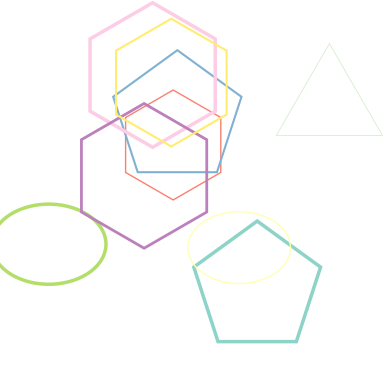[{"shape": "pentagon", "thickness": 2.5, "radius": 0.87, "center": [0.668, 0.253]}, {"shape": "oval", "thickness": 1, "radius": 0.67, "center": [0.621, 0.357]}, {"shape": "hexagon", "thickness": 1, "radius": 0.71, "center": [0.45, 0.623]}, {"shape": "pentagon", "thickness": 1.5, "radius": 0.88, "center": [0.461, 0.694]}, {"shape": "oval", "thickness": 2.5, "radius": 0.74, "center": [0.127, 0.366]}, {"shape": "hexagon", "thickness": 2.5, "radius": 0.94, "center": [0.397, 0.805]}, {"shape": "hexagon", "thickness": 2, "radius": 0.94, "center": [0.374, 0.543]}, {"shape": "triangle", "thickness": 0.5, "radius": 0.8, "center": [0.856, 0.728]}, {"shape": "hexagon", "thickness": 1.5, "radius": 0.83, "center": [0.445, 0.785]}]